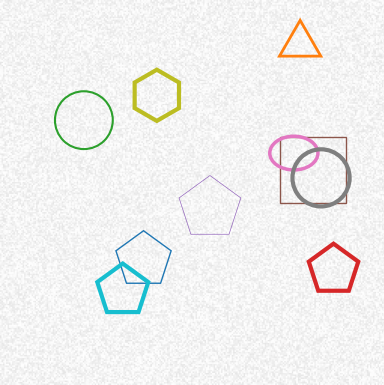[{"shape": "pentagon", "thickness": 1, "radius": 0.38, "center": [0.373, 0.325]}, {"shape": "triangle", "thickness": 2, "radius": 0.31, "center": [0.78, 0.885]}, {"shape": "circle", "thickness": 1.5, "radius": 0.38, "center": [0.218, 0.688]}, {"shape": "pentagon", "thickness": 3, "radius": 0.34, "center": [0.866, 0.299]}, {"shape": "pentagon", "thickness": 0.5, "radius": 0.42, "center": [0.545, 0.46]}, {"shape": "square", "thickness": 1, "radius": 0.43, "center": [0.812, 0.559]}, {"shape": "oval", "thickness": 2.5, "radius": 0.31, "center": [0.763, 0.602]}, {"shape": "circle", "thickness": 3, "radius": 0.37, "center": [0.834, 0.538]}, {"shape": "hexagon", "thickness": 3, "radius": 0.33, "center": [0.407, 0.752]}, {"shape": "pentagon", "thickness": 3, "radius": 0.35, "center": [0.319, 0.246]}]